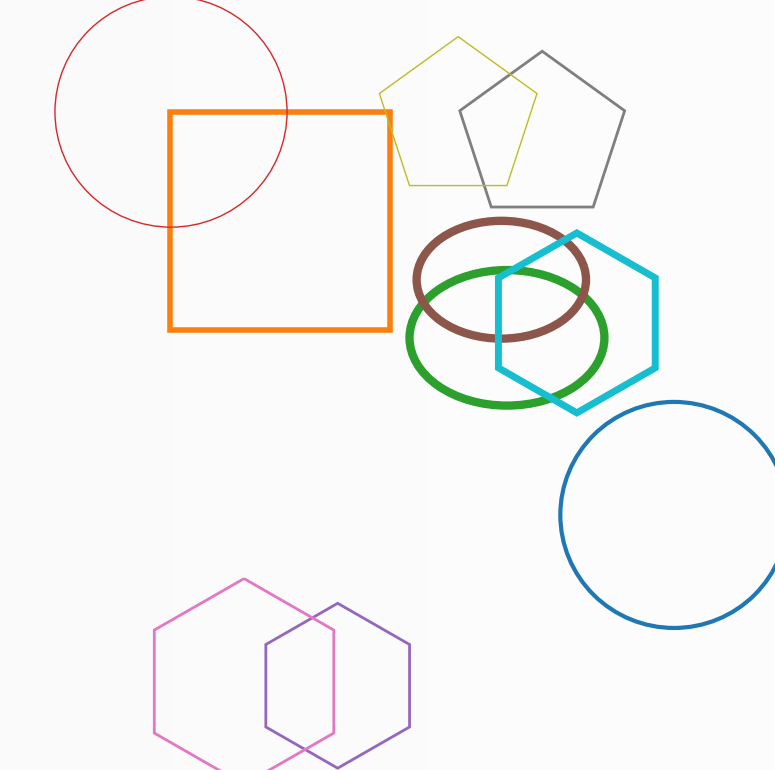[{"shape": "circle", "thickness": 1.5, "radius": 0.73, "center": [0.87, 0.331]}, {"shape": "square", "thickness": 2, "radius": 0.71, "center": [0.361, 0.713]}, {"shape": "oval", "thickness": 3, "radius": 0.63, "center": [0.654, 0.561]}, {"shape": "circle", "thickness": 0.5, "radius": 0.75, "center": [0.221, 0.855]}, {"shape": "hexagon", "thickness": 1, "radius": 0.54, "center": [0.436, 0.109]}, {"shape": "oval", "thickness": 3, "radius": 0.55, "center": [0.647, 0.637]}, {"shape": "hexagon", "thickness": 1, "radius": 0.67, "center": [0.315, 0.115]}, {"shape": "pentagon", "thickness": 1, "radius": 0.56, "center": [0.7, 0.822]}, {"shape": "pentagon", "thickness": 0.5, "radius": 0.53, "center": [0.591, 0.846]}, {"shape": "hexagon", "thickness": 2.5, "radius": 0.58, "center": [0.744, 0.581]}]